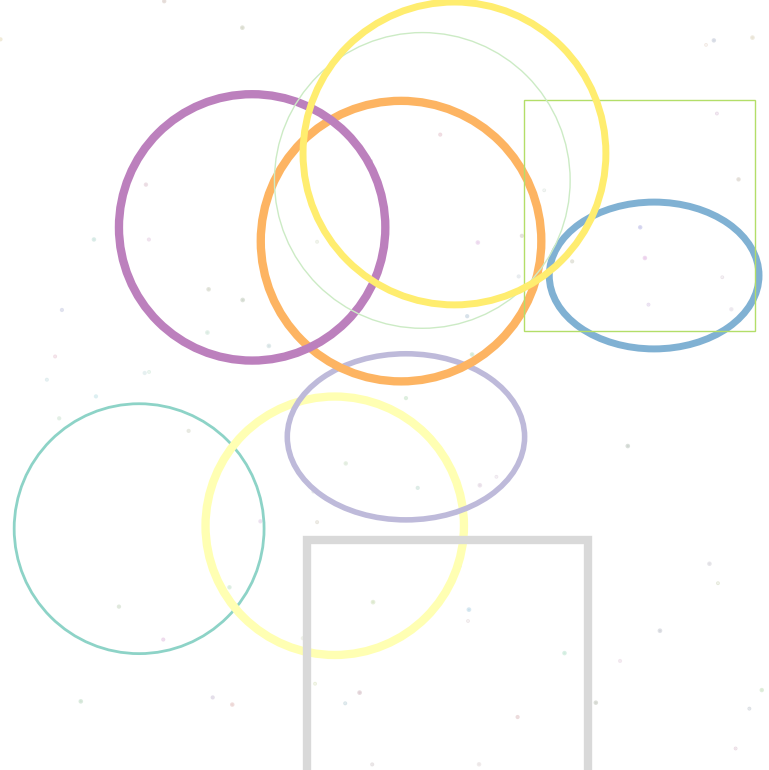[{"shape": "circle", "thickness": 1, "radius": 0.81, "center": [0.181, 0.313]}, {"shape": "circle", "thickness": 3, "radius": 0.84, "center": [0.435, 0.317]}, {"shape": "oval", "thickness": 2, "radius": 0.77, "center": [0.527, 0.433]}, {"shape": "oval", "thickness": 2.5, "radius": 0.68, "center": [0.85, 0.642]}, {"shape": "circle", "thickness": 3, "radius": 0.91, "center": [0.521, 0.687]}, {"shape": "square", "thickness": 0.5, "radius": 0.75, "center": [0.83, 0.72]}, {"shape": "square", "thickness": 3, "radius": 0.91, "center": [0.581, 0.116]}, {"shape": "circle", "thickness": 3, "radius": 0.86, "center": [0.327, 0.705]}, {"shape": "circle", "thickness": 0.5, "radius": 0.96, "center": [0.548, 0.766]}, {"shape": "circle", "thickness": 2.5, "radius": 0.98, "center": [0.59, 0.801]}]